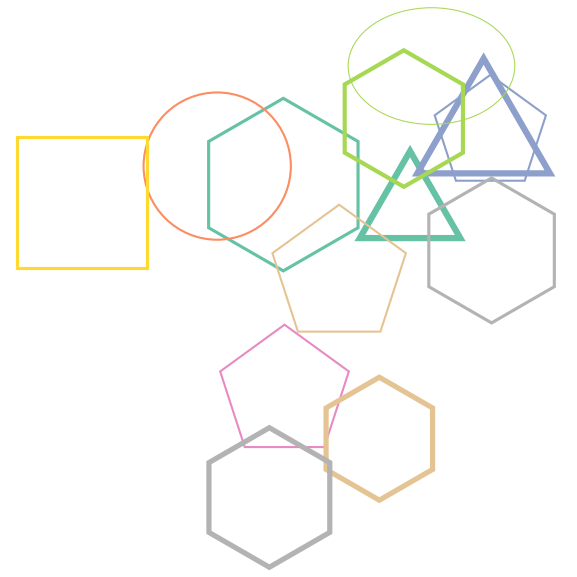[{"shape": "hexagon", "thickness": 1.5, "radius": 0.75, "center": [0.491, 0.679]}, {"shape": "triangle", "thickness": 3, "radius": 0.5, "center": [0.71, 0.637]}, {"shape": "circle", "thickness": 1, "radius": 0.64, "center": [0.376, 0.712]}, {"shape": "triangle", "thickness": 3, "radius": 0.66, "center": [0.837, 0.765]}, {"shape": "pentagon", "thickness": 1, "radius": 0.51, "center": [0.849, 0.768]}, {"shape": "pentagon", "thickness": 1, "radius": 0.59, "center": [0.493, 0.32]}, {"shape": "hexagon", "thickness": 2, "radius": 0.59, "center": [0.699, 0.794]}, {"shape": "oval", "thickness": 0.5, "radius": 0.72, "center": [0.747, 0.885]}, {"shape": "square", "thickness": 1.5, "radius": 0.57, "center": [0.142, 0.649]}, {"shape": "hexagon", "thickness": 2.5, "radius": 0.53, "center": [0.657, 0.239]}, {"shape": "pentagon", "thickness": 1, "radius": 0.61, "center": [0.587, 0.523]}, {"shape": "hexagon", "thickness": 1.5, "radius": 0.63, "center": [0.851, 0.565]}, {"shape": "hexagon", "thickness": 2.5, "radius": 0.6, "center": [0.466, 0.138]}]